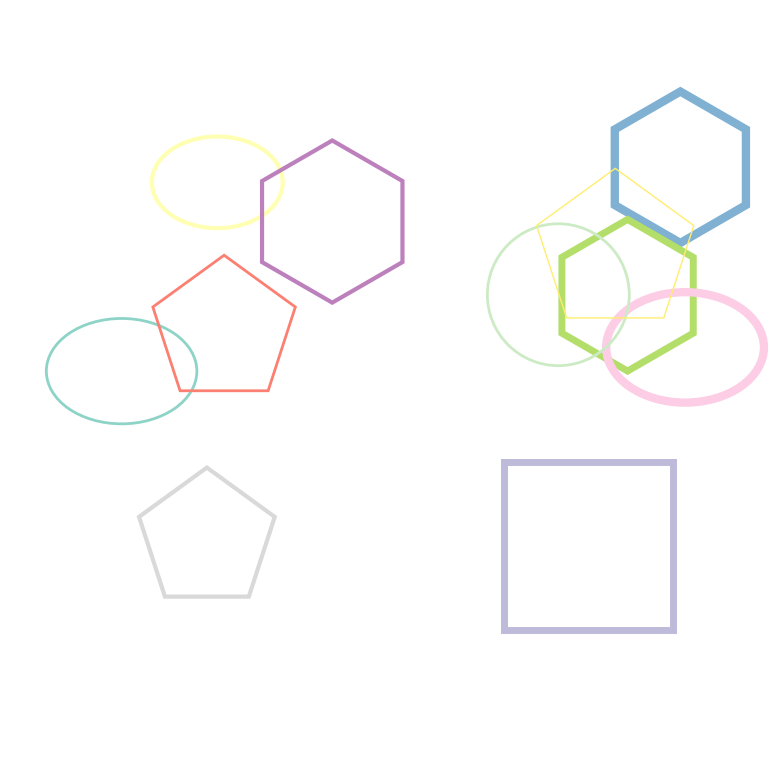[{"shape": "oval", "thickness": 1, "radius": 0.49, "center": [0.158, 0.518]}, {"shape": "oval", "thickness": 1.5, "radius": 0.43, "center": [0.282, 0.763]}, {"shape": "square", "thickness": 2.5, "radius": 0.55, "center": [0.765, 0.291]}, {"shape": "pentagon", "thickness": 1, "radius": 0.49, "center": [0.291, 0.571]}, {"shape": "hexagon", "thickness": 3, "radius": 0.49, "center": [0.884, 0.783]}, {"shape": "hexagon", "thickness": 2.5, "radius": 0.49, "center": [0.815, 0.617]}, {"shape": "oval", "thickness": 3, "radius": 0.51, "center": [0.89, 0.549]}, {"shape": "pentagon", "thickness": 1.5, "radius": 0.46, "center": [0.269, 0.3]}, {"shape": "hexagon", "thickness": 1.5, "radius": 0.53, "center": [0.431, 0.712]}, {"shape": "circle", "thickness": 1, "radius": 0.46, "center": [0.725, 0.617]}, {"shape": "pentagon", "thickness": 0.5, "radius": 0.54, "center": [0.799, 0.674]}]